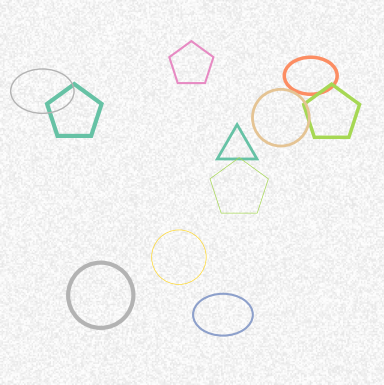[{"shape": "triangle", "thickness": 2, "radius": 0.3, "center": [0.616, 0.617]}, {"shape": "pentagon", "thickness": 3, "radius": 0.37, "center": [0.193, 0.707]}, {"shape": "oval", "thickness": 2.5, "radius": 0.34, "center": [0.807, 0.803]}, {"shape": "oval", "thickness": 1.5, "radius": 0.39, "center": [0.579, 0.183]}, {"shape": "pentagon", "thickness": 1.5, "radius": 0.3, "center": [0.497, 0.833]}, {"shape": "pentagon", "thickness": 2.5, "radius": 0.38, "center": [0.861, 0.705]}, {"shape": "pentagon", "thickness": 0.5, "radius": 0.4, "center": [0.621, 0.511]}, {"shape": "circle", "thickness": 0.5, "radius": 0.35, "center": [0.465, 0.332]}, {"shape": "circle", "thickness": 2, "radius": 0.37, "center": [0.729, 0.694]}, {"shape": "circle", "thickness": 3, "radius": 0.42, "center": [0.262, 0.233]}, {"shape": "oval", "thickness": 1, "radius": 0.41, "center": [0.11, 0.763]}]